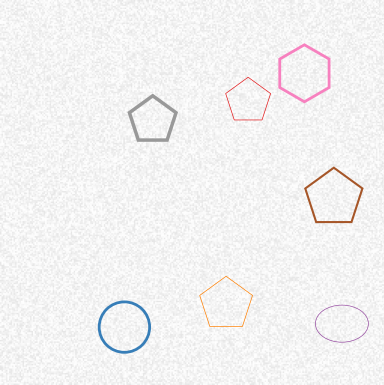[{"shape": "pentagon", "thickness": 0.5, "radius": 0.31, "center": [0.645, 0.738]}, {"shape": "circle", "thickness": 2, "radius": 0.33, "center": [0.323, 0.15]}, {"shape": "oval", "thickness": 0.5, "radius": 0.34, "center": [0.888, 0.159]}, {"shape": "pentagon", "thickness": 0.5, "radius": 0.36, "center": [0.587, 0.21]}, {"shape": "pentagon", "thickness": 1.5, "radius": 0.39, "center": [0.867, 0.486]}, {"shape": "hexagon", "thickness": 2, "radius": 0.37, "center": [0.791, 0.81]}, {"shape": "pentagon", "thickness": 2.5, "radius": 0.32, "center": [0.397, 0.688]}]